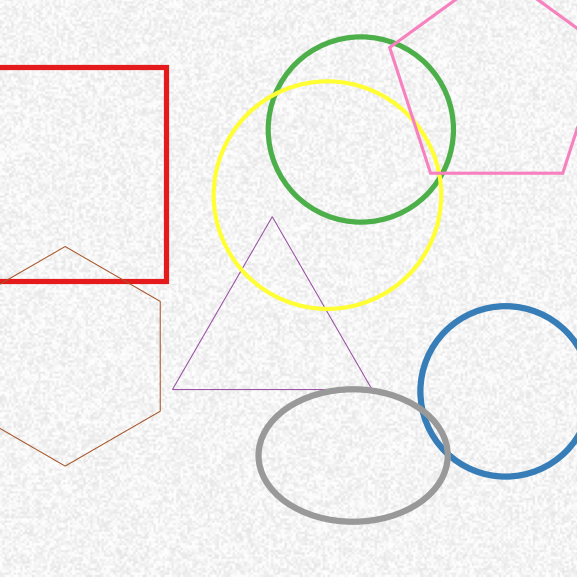[{"shape": "square", "thickness": 2.5, "radius": 0.93, "center": [0.102, 0.698]}, {"shape": "circle", "thickness": 3, "radius": 0.74, "center": [0.875, 0.321]}, {"shape": "circle", "thickness": 2.5, "radius": 0.8, "center": [0.625, 0.775]}, {"shape": "triangle", "thickness": 0.5, "radius": 1.0, "center": [0.471, 0.424]}, {"shape": "circle", "thickness": 2, "radius": 0.99, "center": [0.567, 0.661]}, {"shape": "hexagon", "thickness": 0.5, "radius": 0.95, "center": [0.113, 0.382]}, {"shape": "pentagon", "thickness": 1.5, "radius": 0.97, "center": [0.86, 0.857]}, {"shape": "oval", "thickness": 3, "radius": 0.82, "center": [0.611, 0.21]}]